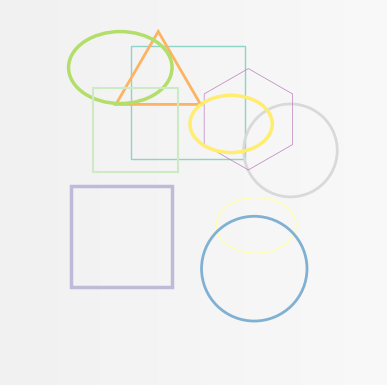[{"shape": "square", "thickness": 1, "radius": 0.73, "center": [0.485, 0.733]}, {"shape": "oval", "thickness": 1, "radius": 0.52, "center": [0.661, 0.415]}, {"shape": "square", "thickness": 2.5, "radius": 0.65, "center": [0.314, 0.386]}, {"shape": "circle", "thickness": 2, "radius": 0.68, "center": [0.656, 0.302]}, {"shape": "triangle", "thickness": 2, "radius": 0.63, "center": [0.408, 0.792]}, {"shape": "oval", "thickness": 2.5, "radius": 0.67, "center": [0.31, 0.825]}, {"shape": "circle", "thickness": 2, "radius": 0.6, "center": [0.75, 0.609]}, {"shape": "hexagon", "thickness": 0.5, "radius": 0.66, "center": [0.641, 0.69]}, {"shape": "square", "thickness": 1.5, "radius": 0.54, "center": [0.35, 0.662]}, {"shape": "oval", "thickness": 2.5, "radius": 0.53, "center": [0.596, 0.678]}]